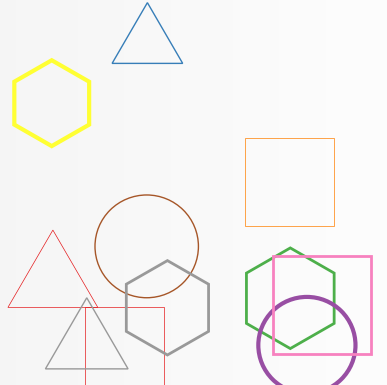[{"shape": "square", "thickness": 0.5, "radius": 0.51, "center": [0.322, 0.1]}, {"shape": "triangle", "thickness": 0.5, "radius": 0.67, "center": [0.136, 0.268]}, {"shape": "triangle", "thickness": 1, "radius": 0.53, "center": [0.38, 0.888]}, {"shape": "hexagon", "thickness": 2, "radius": 0.65, "center": [0.749, 0.225]}, {"shape": "circle", "thickness": 3, "radius": 0.63, "center": [0.792, 0.103]}, {"shape": "square", "thickness": 0.5, "radius": 0.57, "center": [0.746, 0.527]}, {"shape": "hexagon", "thickness": 3, "radius": 0.56, "center": [0.134, 0.732]}, {"shape": "circle", "thickness": 1, "radius": 0.67, "center": [0.379, 0.36]}, {"shape": "square", "thickness": 2, "radius": 0.63, "center": [0.831, 0.208]}, {"shape": "triangle", "thickness": 1, "radius": 0.62, "center": [0.224, 0.103]}, {"shape": "hexagon", "thickness": 2, "radius": 0.61, "center": [0.432, 0.201]}]